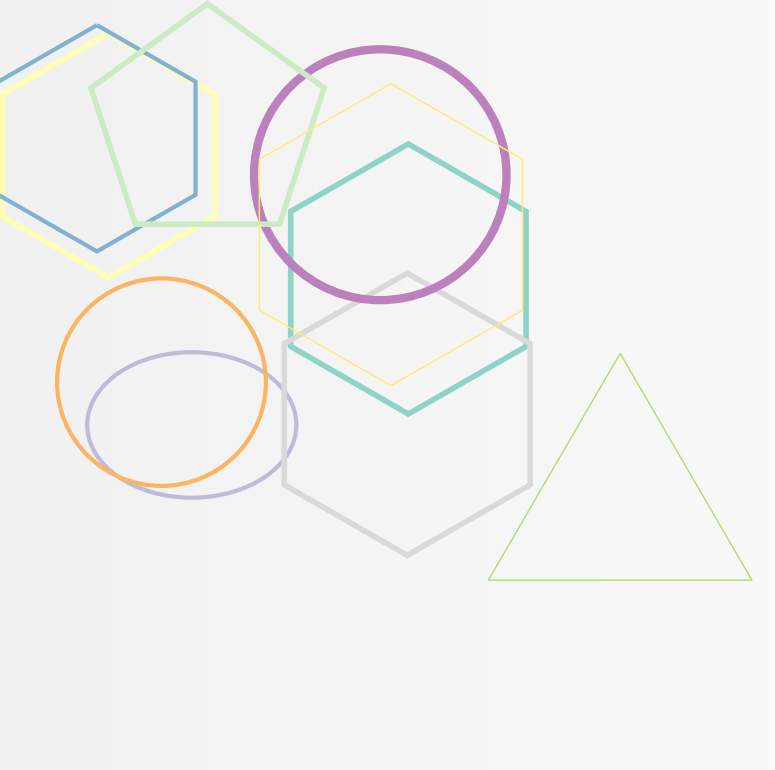[{"shape": "hexagon", "thickness": 2, "radius": 0.88, "center": [0.527, 0.638]}, {"shape": "hexagon", "thickness": 2, "radius": 0.79, "center": [0.14, 0.798]}, {"shape": "oval", "thickness": 1.5, "radius": 0.67, "center": [0.247, 0.448]}, {"shape": "hexagon", "thickness": 1.5, "radius": 0.73, "center": [0.125, 0.82]}, {"shape": "circle", "thickness": 1.5, "radius": 0.67, "center": [0.208, 0.504]}, {"shape": "triangle", "thickness": 0.5, "radius": 0.98, "center": [0.8, 0.345]}, {"shape": "hexagon", "thickness": 2, "radius": 0.92, "center": [0.525, 0.462]}, {"shape": "circle", "thickness": 3, "radius": 0.81, "center": [0.491, 0.773]}, {"shape": "pentagon", "thickness": 2, "radius": 0.79, "center": [0.268, 0.837]}, {"shape": "hexagon", "thickness": 0.5, "radius": 0.98, "center": [0.504, 0.695]}]